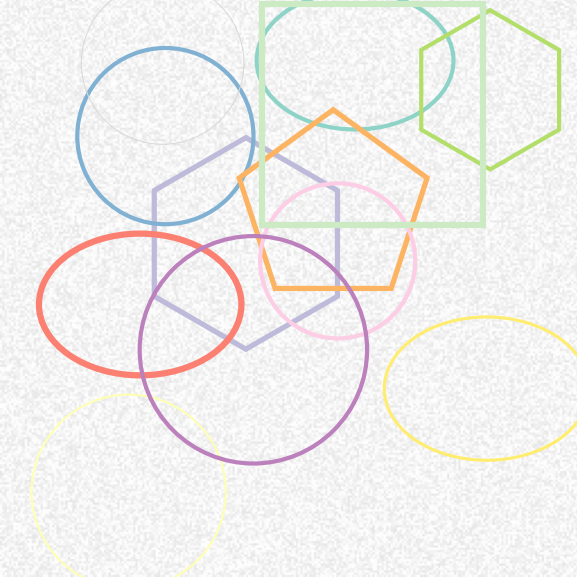[{"shape": "oval", "thickness": 2, "radius": 0.85, "center": [0.615, 0.894]}, {"shape": "circle", "thickness": 1, "radius": 0.84, "center": [0.223, 0.148]}, {"shape": "hexagon", "thickness": 2.5, "radius": 0.92, "center": [0.426, 0.578]}, {"shape": "oval", "thickness": 3, "radius": 0.88, "center": [0.243, 0.472]}, {"shape": "circle", "thickness": 2, "radius": 0.76, "center": [0.286, 0.763]}, {"shape": "pentagon", "thickness": 2.5, "radius": 0.86, "center": [0.577, 0.638]}, {"shape": "hexagon", "thickness": 2, "radius": 0.69, "center": [0.849, 0.844]}, {"shape": "circle", "thickness": 2, "radius": 0.67, "center": [0.585, 0.547]}, {"shape": "circle", "thickness": 0.5, "radius": 0.7, "center": [0.282, 0.89]}, {"shape": "circle", "thickness": 2, "radius": 0.98, "center": [0.439, 0.393]}, {"shape": "square", "thickness": 3, "radius": 0.96, "center": [0.645, 0.8]}, {"shape": "oval", "thickness": 1.5, "radius": 0.89, "center": [0.843, 0.326]}]